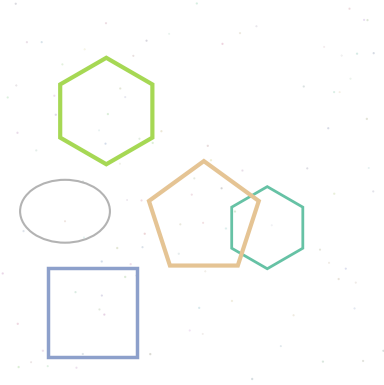[{"shape": "hexagon", "thickness": 2, "radius": 0.53, "center": [0.694, 0.409]}, {"shape": "square", "thickness": 2.5, "radius": 0.58, "center": [0.241, 0.188]}, {"shape": "hexagon", "thickness": 3, "radius": 0.69, "center": [0.276, 0.712]}, {"shape": "pentagon", "thickness": 3, "radius": 0.75, "center": [0.53, 0.432]}, {"shape": "oval", "thickness": 1.5, "radius": 0.58, "center": [0.169, 0.451]}]